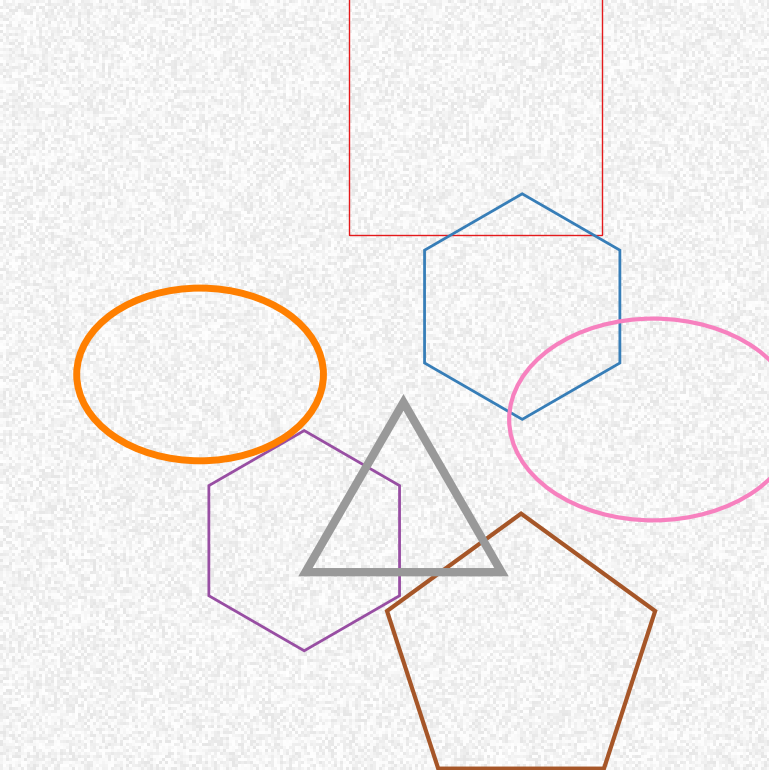[{"shape": "square", "thickness": 0.5, "radius": 0.82, "center": [0.617, 0.86]}, {"shape": "hexagon", "thickness": 1, "radius": 0.73, "center": [0.678, 0.602]}, {"shape": "hexagon", "thickness": 1, "radius": 0.71, "center": [0.395, 0.298]}, {"shape": "oval", "thickness": 2.5, "radius": 0.8, "center": [0.26, 0.514]}, {"shape": "pentagon", "thickness": 1.5, "radius": 0.92, "center": [0.677, 0.15]}, {"shape": "oval", "thickness": 1.5, "radius": 0.94, "center": [0.848, 0.455]}, {"shape": "triangle", "thickness": 3, "radius": 0.74, "center": [0.524, 0.33]}]